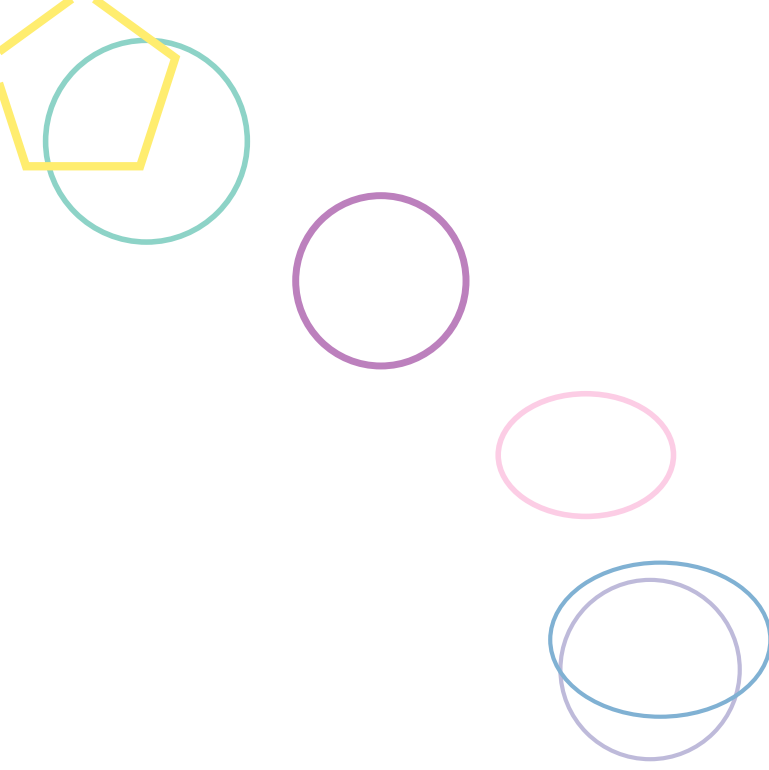[{"shape": "circle", "thickness": 2, "radius": 0.65, "center": [0.19, 0.817]}, {"shape": "circle", "thickness": 1.5, "radius": 0.58, "center": [0.844, 0.13]}, {"shape": "oval", "thickness": 1.5, "radius": 0.71, "center": [0.858, 0.169]}, {"shape": "oval", "thickness": 2, "radius": 0.57, "center": [0.761, 0.409]}, {"shape": "circle", "thickness": 2.5, "radius": 0.55, "center": [0.495, 0.635]}, {"shape": "pentagon", "thickness": 3, "radius": 0.63, "center": [0.108, 0.886]}]